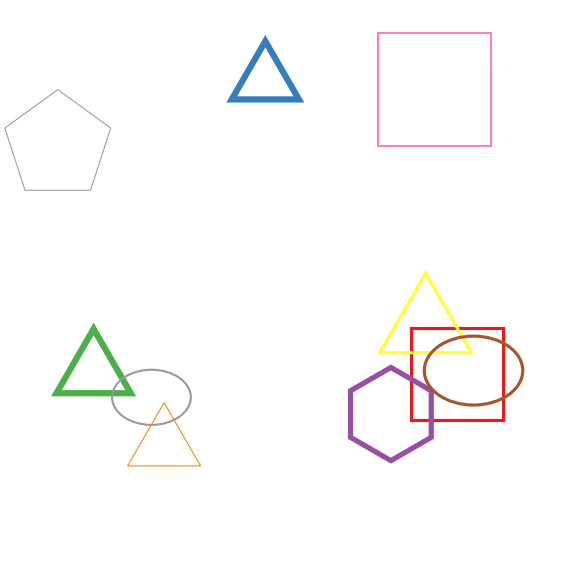[{"shape": "square", "thickness": 1.5, "radius": 0.4, "center": [0.791, 0.352]}, {"shape": "triangle", "thickness": 3, "radius": 0.34, "center": [0.459, 0.861]}, {"shape": "triangle", "thickness": 3, "radius": 0.37, "center": [0.162, 0.355]}, {"shape": "hexagon", "thickness": 2.5, "radius": 0.4, "center": [0.677, 0.282]}, {"shape": "triangle", "thickness": 0.5, "radius": 0.37, "center": [0.284, 0.229]}, {"shape": "triangle", "thickness": 1.5, "radius": 0.46, "center": [0.737, 0.434]}, {"shape": "oval", "thickness": 1.5, "radius": 0.43, "center": [0.82, 0.357]}, {"shape": "square", "thickness": 1, "radius": 0.49, "center": [0.753, 0.844]}, {"shape": "oval", "thickness": 1, "radius": 0.34, "center": [0.262, 0.311]}, {"shape": "pentagon", "thickness": 0.5, "radius": 0.48, "center": [0.1, 0.748]}]